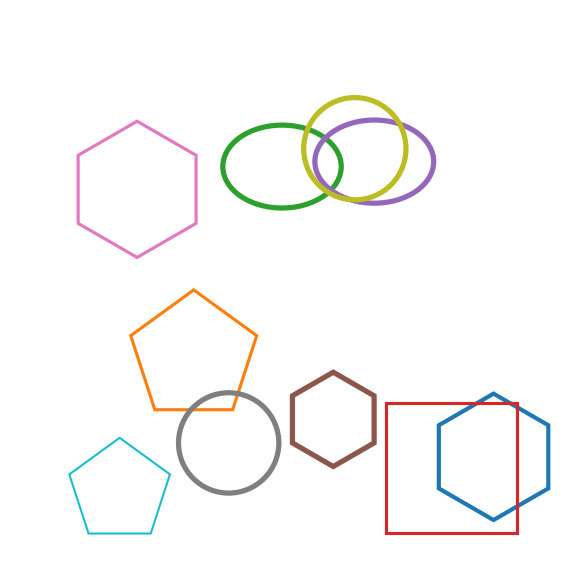[{"shape": "hexagon", "thickness": 2, "radius": 0.55, "center": [0.855, 0.208]}, {"shape": "pentagon", "thickness": 1.5, "radius": 0.57, "center": [0.335, 0.382]}, {"shape": "oval", "thickness": 2.5, "radius": 0.51, "center": [0.488, 0.711]}, {"shape": "square", "thickness": 1.5, "radius": 0.56, "center": [0.782, 0.189]}, {"shape": "oval", "thickness": 2.5, "radius": 0.51, "center": [0.648, 0.719]}, {"shape": "hexagon", "thickness": 2.5, "radius": 0.41, "center": [0.577, 0.273]}, {"shape": "hexagon", "thickness": 1.5, "radius": 0.59, "center": [0.237, 0.671]}, {"shape": "circle", "thickness": 2.5, "radius": 0.43, "center": [0.396, 0.232]}, {"shape": "circle", "thickness": 2.5, "radius": 0.44, "center": [0.614, 0.742]}, {"shape": "pentagon", "thickness": 1, "radius": 0.46, "center": [0.207, 0.149]}]